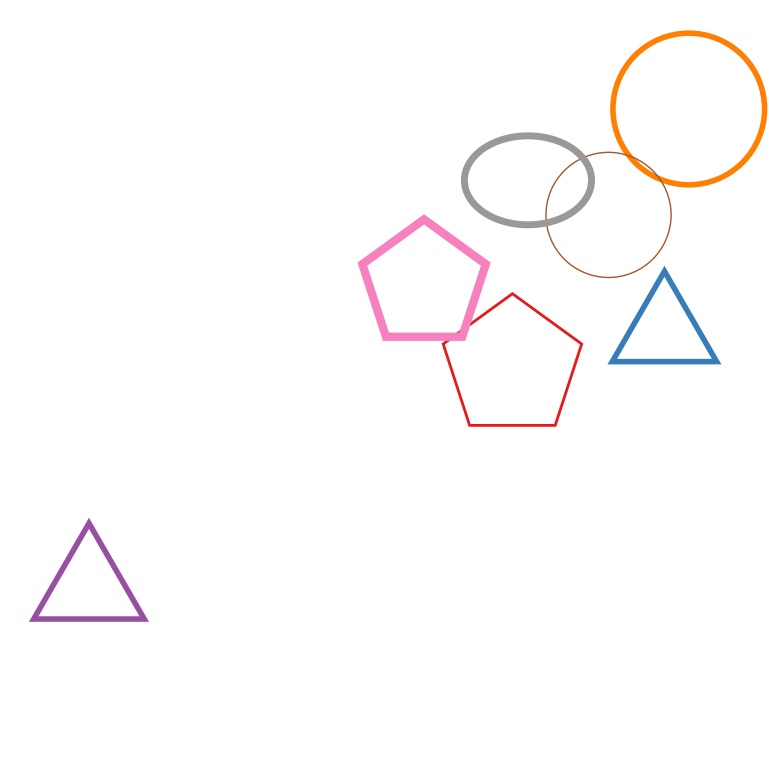[{"shape": "pentagon", "thickness": 1, "radius": 0.47, "center": [0.665, 0.524]}, {"shape": "triangle", "thickness": 2, "radius": 0.39, "center": [0.863, 0.569]}, {"shape": "triangle", "thickness": 2, "radius": 0.41, "center": [0.116, 0.238]}, {"shape": "circle", "thickness": 2, "radius": 0.49, "center": [0.895, 0.858]}, {"shape": "circle", "thickness": 0.5, "radius": 0.41, "center": [0.79, 0.721]}, {"shape": "pentagon", "thickness": 3, "radius": 0.42, "center": [0.551, 0.631]}, {"shape": "oval", "thickness": 2.5, "radius": 0.41, "center": [0.686, 0.766]}]